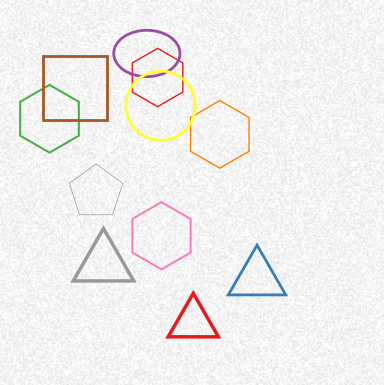[{"shape": "triangle", "thickness": 2.5, "radius": 0.38, "center": [0.502, 0.163]}, {"shape": "hexagon", "thickness": 1, "radius": 0.38, "center": [0.409, 0.799]}, {"shape": "triangle", "thickness": 2, "radius": 0.43, "center": [0.668, 0.277]}, {"shape": "hexagon", "thickness": 1.5, "radius": 0.44, "center": [0.129, 0.692]}, {"shape": "oval", "thickness": 2, "radius": 0.43, "center": [0.381, 0.861]}, {"shape": "hexagon", "thickness": 1, "radius": 0.44, "center": [0.571, 0.651]}, {"shape": "circle", "thickness": 2, "radius": 0.45, "center": [0.417, 0.725]}, {"shape": "square", "thickness": 2, "radius": 0.42, "center": [0.194, 0.772]}, {"shape": "hexagon", "thickness": 1.5, "radius": 0.44, "center": [0.419, 0.388]}, {"shape": "pentagon", "thickness": 0.5, "radius": 0.36, "center": [0.25, 0.501]}, {"shape": "triangle", "thickness": 2.5, "radius": 0.45, "center": [0.269, 0.316]}]